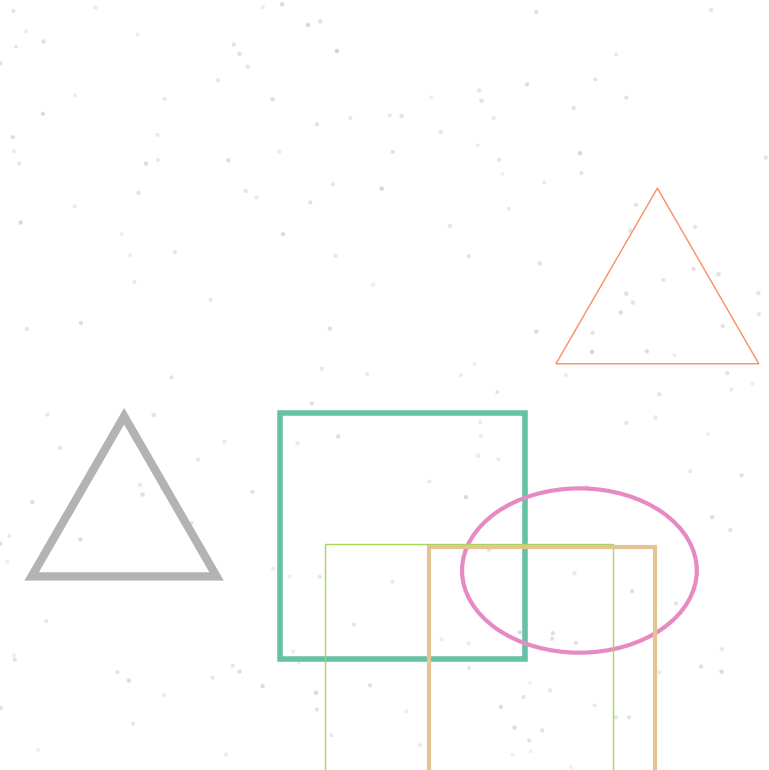[{"shape": "square", "thickness": 2, "radius": 0.8, "center": [0.523, 0.304]}, {"shape": "triangle", "thickness": 0.5, "radius": 0.76, "center": [0.854, 0.604]}, {"shape": "oval", "thickness": 1.5, "radius": 0.76, "center": [0.752, 0.259]}, {"shape": "square", "thickness": 0.5, "radius": 0.94, "center": [0.609, 0.107]}, {"shape": "square", "thickness": 1.5, "radius": 0.74, "center": [0.704, 0.143]}, {"shape": "triangle", "thickness": 3, "radius": 0.69, "center": [0.161, 0.321]}]